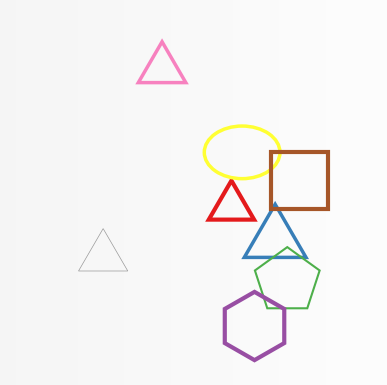[{"shape": "triangle", "thickness": 3, "radius": 0.34, "center": [0.597, 0.463]}, {"shape": "triangle", "thickness": 2.5, "radius": 0.46, "center": [0.71, 0.377]}, {"shape": "pentagon", "thickness": 1.5, "radius": 0.44, "center": [0.741, 0.27]}, {"shape": "hexagon", "thickness": 3, "radius": 0.44, "center": [0.657, 0.153]}, {"shape": "oval", "thickness": 2.5, "radius": 0.49, "center": [0.625, 0.604]}, {"shape": "square", "thickness": 3, "radius": 0.37, "center": [0.773, 0.531]}, {"shape": "triangle", "thickness": 2.5, "radius": 0.35, "center": [0.418, 0.821]}, {"shape": "triangle", "thickness": 0.5, "radius": 0.37, "center": [0.266, 0.333]}]